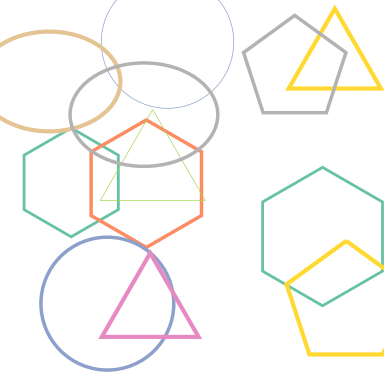[{"shape": "hexagon", "thickness": 2, "radius": 0.71, "center": [0.185, 0.526]}, {"shape": "hexagon", "thickness": 2, "radius": 0.9, "center": [0.838, 0.386]}, {"shape": "hexagon", "thickness": 2.5, "radius": 0.83, "center": [0.38, 0.523]}, {"shape": "circle", "thickness": 2.5, "radius": 0.86, "center": [0.279, 0.211]}, {"shape": "circle", "thickness": 0.5, "radius": 0.86, "center": [0.435, 0.891]}, {"shape": "triangle", "thickness": 3, "radius": 0.73, "center": [0.39, 0.197]}, {"shape": "triangle", "thickness": 0.5, "radius": 0.79, "center": [0.397, 0.558]}, {"shape": "pentagon", "thickness": 3, "radius": 0.82, "center": [0.899, 0.211]}, {"shape": "triangle", "thickness": 3, "radius": 0.69, "center": [0.87, 0.839]}, {"shape": "oval", "thickness": 3, "radius": 0.93, "center": [0.128, 0.788]}, {"shape": "pentagon", "thickness": 2.5, "radius": 0.7, "center": [0.766, 0.82]}, {"shape": "oval", "thickness": 2.5, "radius": 0.96, "center": [0.374, 0.702]}]